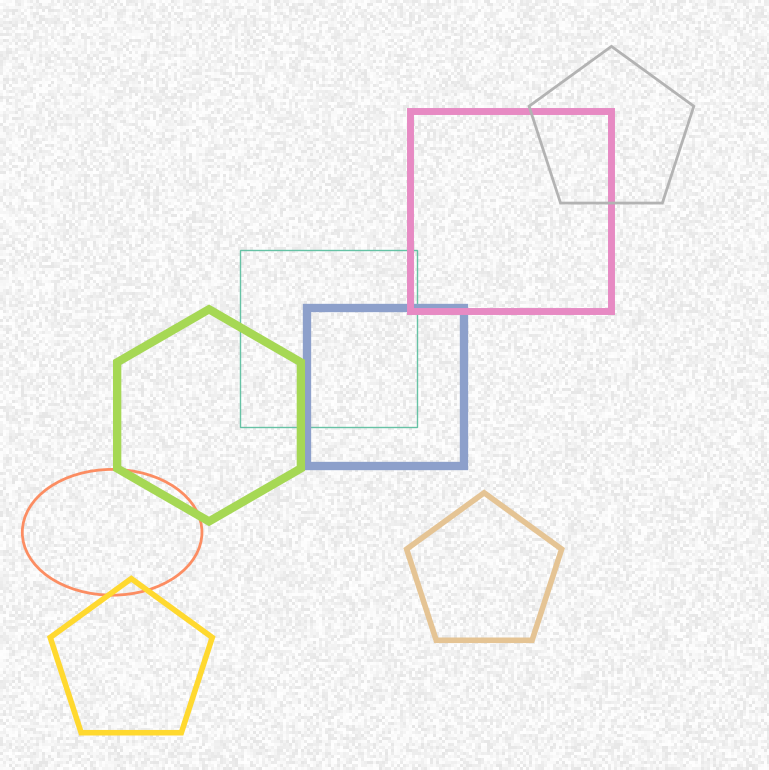[{"shape": "square", "thickness": 0.5, "radius": 0.58, "center": [0.427, 0.56]}, {"shape": "oval", "thickness": 1, "radius": 0.58, "center": [0.146, 0.309]}, {"shape": "square", "thickness": 3, "radius": 0.51, "center": [0.501, 0.497]}, {"shape": "square", "thickness": 2.5, "radius": 0.65, "center": [0.663, 0.726]}, {"shape": "hexagon", "thickness": 3, "radius": 0.69, "center": [0.271, 0.461]}, {"shape": "pentagon", "thickness": 2, "radius": 0.55, "center": [0.17, 0.138]}, {"shape": "pentagon", "thickness": 2, "radius": 0.53, "center": [0.629, 0.254]}, {"shape": "pentagon", "thickness": 1, "radius": 0.56, "center": [0.794, 0.827]}]